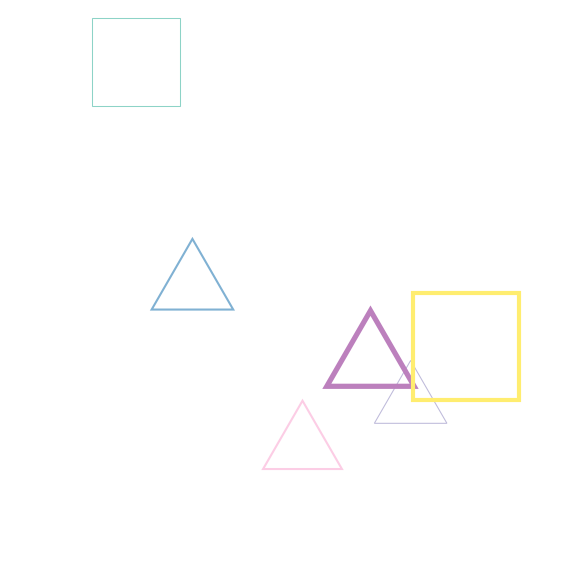[{"shape": "square", "thickness": 0.5, "radius": 0.38, "center": [0.235, 0.892]}, {"shape": "triangle", "thickness": 0.5, "radius": 0.36, "center": [0.711, 0.302]}, {"shape": "triangle", "thickness": 1, "radius": 0.41, "center": [0.333, 0.504]}, {"shape": "triangle", "thickness": 1, "radius": 0.39, "center": [0.524, 0.226]}, {"shape": "triangle", "thickness": 2.5, "radius": 0.44, "center": [0.642, 0.374]}, {"shape": "square", "thickness": 2, "radius": 0.46, "center": [0.807, 0.399]}]